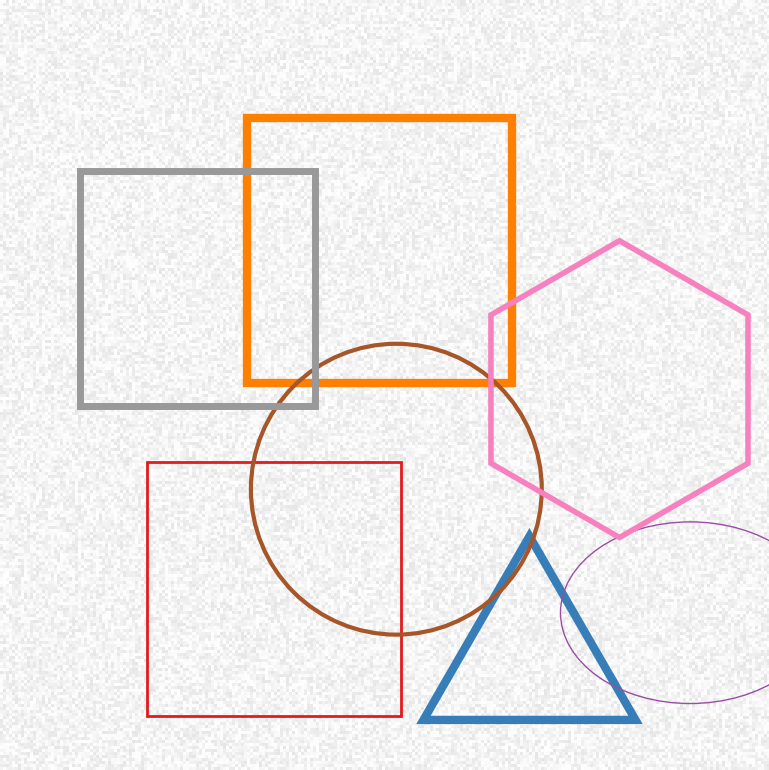[{"shape": "square", "thickness": 1, "radius": 0.82, "center": [0.355, 0.235]}, {"shape": "triangle", "thickness": 3, "radius": 0.79, "center": [0.688, 0.145]}, {"shape": "oval", "thickness": 0.5, "radius": 0.84, "center": [0.896, 0.204]}, {"shape": "square", "thickness": 3, "radius": 0.86, "center": [0.493, 0.675]}, {"shape": "circle", "thickness": 1.5, "radius": 0.94, "center": [0.515, 0.365]}, {"shape": "hexagon", "thickness": 2, "radius": 0.96, "center": [0.805, 0.495]}, {"shape": "square", "thickness": 2.5, "radius": 0.76, "center": [0.257, 0.626]}]